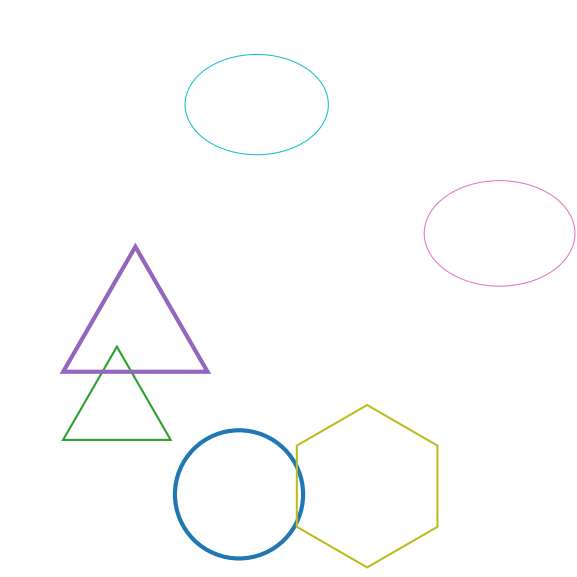[{"shape": "circle", "thickness": 2, "radius": 0.55, "center": [0.414, 0.143]}, {"shape": "triangle", "thickness": 1, "radius": 0.54, "center": [0.202, 0.291]}, {"shape": "triangle", "thickness": 2, "radius": 0.72, "center": [0.234, 0.428]}, {"shape": "oval", "thickness": 0.5, "radius": 0.65, "center": [0.865, 0.595]}, {"shape": "hexagon", "thickness": 1, "radius": 0.7, "center": [0.636, 0.157]}, {"shape": "oval", "thickness": 0.5, "radius": 0.62, "center": [0.445, 0.818]}]